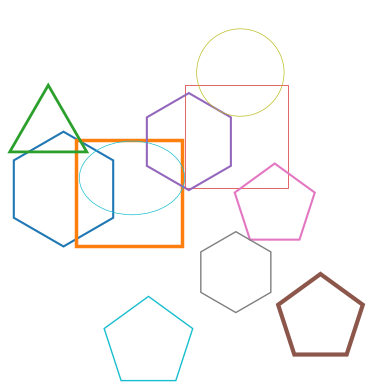[{"shape": "hexagon", "thickness": 1.5, "radius": 0.75, "center": [0.165, 0.509]}, {"shape": "square", "thickness": 2.5, "radius": 0.69, "center": [0.335, 0.498]}, {"shape": "triangle", "thickness": 2, "radius": 0.58, "center": [0.125, 0.663]}, {"shape": "square", "thickness": 0.5, "radius": 0.67, "center": [0.614, 0.645]}, {"shape": "hexagon", "thickness": 1.5, "radius": 0.63, "center": [0.491, 0.632]}, {"shape": "pentagon", "thickness": 3, "radius": 0.58, "center": [0.832, 0.173]}, {"shape": "pentagon", "thickness": 1.5, "radius": 0.55, "center": [0.714, 0.466]}, {"shape": "hexagon", "thickness": 1, "radius": 0.52, "center": [0.613, 0.293]}, {"shape": "circle", "thickness": 0.5, "radius": 0.57, "center": [0.624, 0.812]}, {"shape": "pentagon", "thickness": 1, "radius": 0.6, "center": [0.386, 0.109]}, {"shape": "oval", "thickness": 0.5, "radius": 0.68, "center": [0.343, 0.538]}]